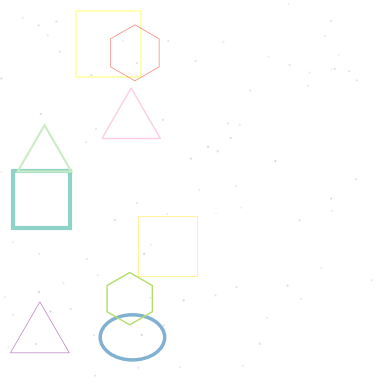[{"shape": "square", "thickness": 3, "radius": 0.37, "center": [0.107, 0.482]}, {"shape": "square", "thickness": 1.5, "radius": 0.42, "center": [0.282, 0.886]}, {"shape": "hexagon", "thickness": 0.5, "radius": 0.36, "center": [0.35, 0.863]}, {"shape": "oval", "thickness": 2.5, "radius": 0.42, "center": [0.344, 0.124]}, {"shape": "hexagon", "thickness": 1, "radius": 0.34, "center": [0.337, 0.224]}, {"shape": "triangle", "thickness": 1, "radius": 0.44, "center": [0.341, 0.684]}, {"shape": "triangle", "thickness": 0.5, "radius": 0.44, "center": [0.104, 0.128]}, {"shape": "triangle", "thickness": 1.5, "radius": 0.4, "center": [0.116, 0.595]}, {"shape": "square", "thickness": 0.5, "radius": 0.39, "center": [0.435, 0.362]}]